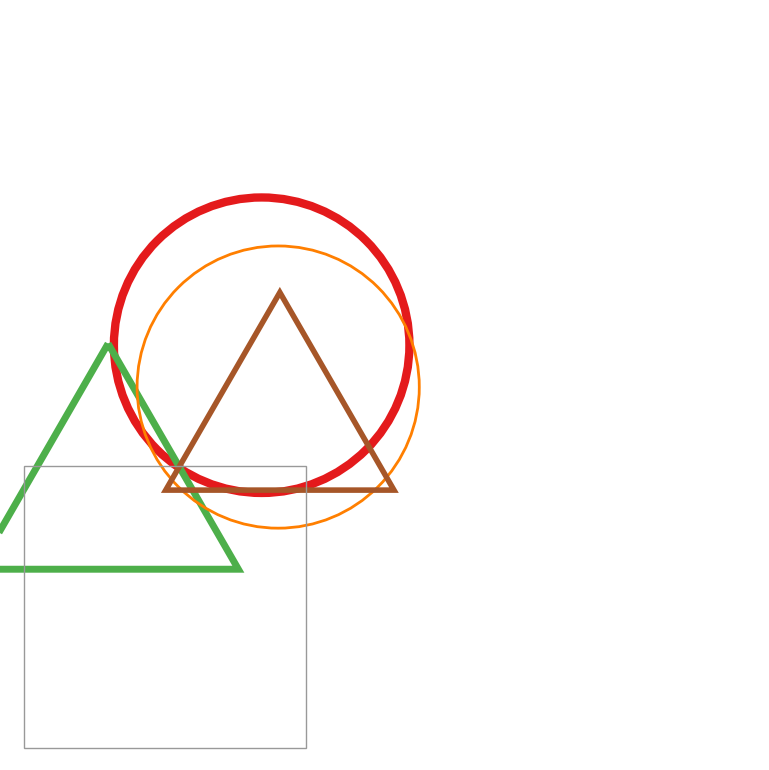[{"shape": "circle", "thickness": 3, "radius": 0.96, "center": [0.34, 0.552]}, {"shape": "triangle", "thickness": 2.5, "radius": 0.98, "center": [0.14, 0.358]}, {"shape": "circle", "thickness": 1, "radius": 0.92, "center": [0.361, 0.497]}, {"shape": "triangle", "thickness": 2, "radius": 0.86, "center": [0.363, 0.449]}, {"shape": "square", "thickness": 0.5, "radius": 0.92, "center": [0.214, 0.212]}]